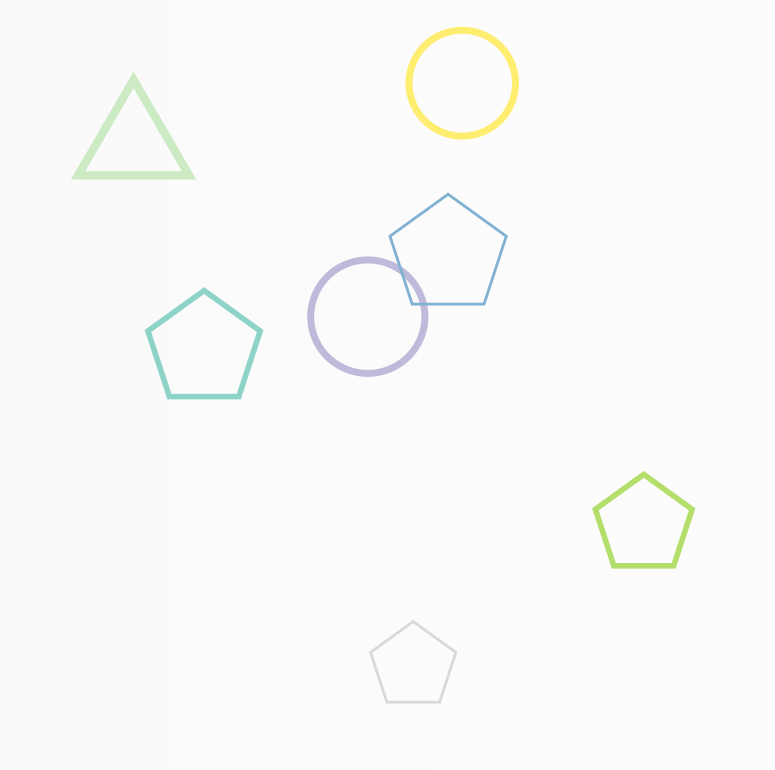[{"shape": "pentagon", "thickness": 2, "radius": 0.38, "center": [0.263, 0.547]}, {"shape": "circle", "thickness": 2.5, "radius": 0.37, "center": [0.475, 0.589]}, {"shape": "pentagon", "thickness": 1, "radius": 0.39, "center": [0.578, 0.669]}, {"shape": "pentagon", "thickness": 2, "radius": 0.33, "center": [0.831, 0.318]}, {"shape": "pentagon", "thickness": 1, "radius": 0.29, "center": [0.533, 0.135]}, {"shape": "triangle", "thickness": 3, "radius": 0.41, "center": [0.172, 0.814]}, {"shape": "circle", "thickness": 2.5, "radius": 0.34, "center": [0.596, 0.892]}]